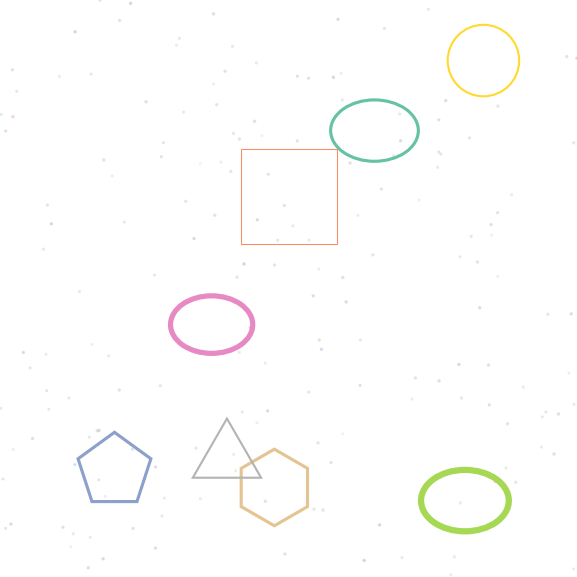[{"shape": "oval", "thickness": 1.5, "radius": 0.38, "center": [0.648, 0.773]}, {"shape": "square", "thickness": 0.5, "radius": 0.41, "center": [0.5, 0.659]}, {"shape": "pentagon", "thickness": 1.5, "radius": 0.33, "center": [0.198, 0.184]}, {"shape": "oval", "thickness": 2.5, "radius": 0.36, "center": [0.366, 0.437]}, {"shape": "oval", "thickness": 3, "radius": 0.38, "center": [0.805, 0.132]}, {"shape": "circle", "thickness": 1, "radius": 0.31, "center": [0.837, 0.894]}, {"shape": "hexagon", "thickness": 1.5, "radius": 0.33, "center": [0.475, 0.155]}, {"shape": "triangle", "thickness": 1, "radius": 0.34, "center": [0.393, 0.206]}]